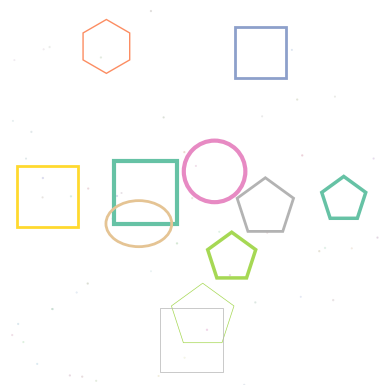[{"shape": "square", "thickness": 3, "radius": 0.41, "center": [0.378, 0.5]}, {"shape": "pentagon", "thickness": 2.5, "radius": 0.3, "center": [0.893, 0.482]}, {"shape": "hexagon", "thickness": 1, "radius": 0.35, "center": [0.276, 0.879]}, {"shape": "square", "thickness": 2, "radius": 0.33, "center": [0.676, 0.864]}, {"shape": "circle", "thickness": 3, "radius": 0.4, "center": [0.557, 0.555]}, {"shape": "pentagon", "thickness": 2.5, "radius": 0.33, "center": [0.602, 0.331]}, {"shape": "pentagon", "thickness": 0.5, "radius": 0.43, "center": [0.526, 0.179]}, {"shape": "square", "thickness": 2, "radius": 0.39, "center": [0.124, 0.489]}, {"shape": "oval", "thickness": 2, "radius": 0.43, "center": [0.361, 0.419]}, {"shape": "square", "thickness": 0.5, "radius": 0.41, "center": [0.498, 0.116]}, {"shape": "pentagon", "thickness": 2, "radius": 0.39, "center": [0.689, 0.461]}]